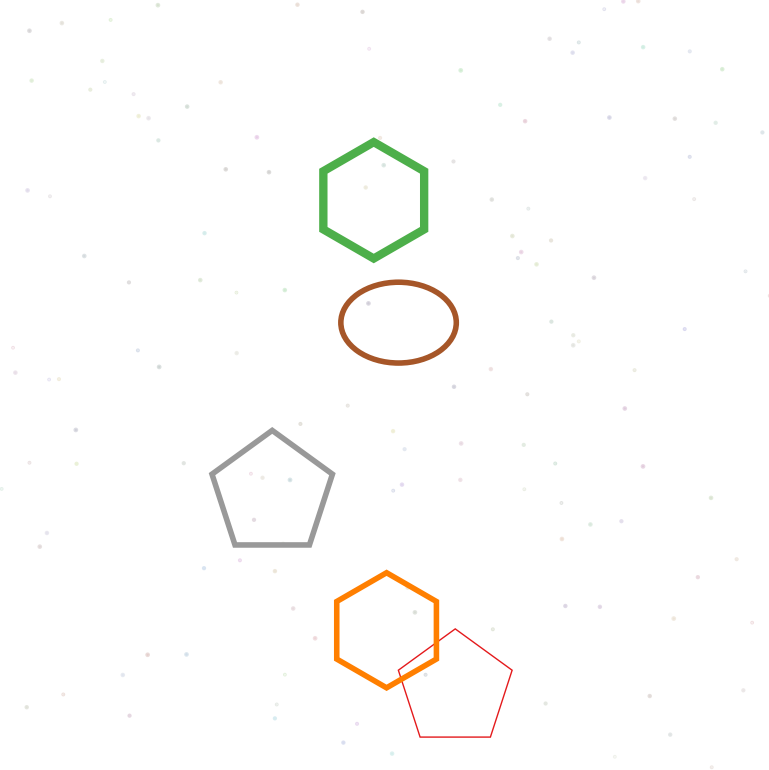[{"shape": "pentagon", "thickness": 0.5, "radius": 0.39, "center": [0.591, 0.106]}, {"shape": "hexagon", "thickness": 3, "radius": 0.38, "center": [0.485, 0.74]}, {"shape": "hexagon", "thickness": 2, "radius": 0.37, "center": [0.502, 0.181]}, {"shape": "oval", "thickness": 2, "radius": 0.37, "center": [0.518, 0.581]}, {"shape": "pentagon", "thickness": 2, "radius": 0.41, "center": [0.354, 0.359]}]